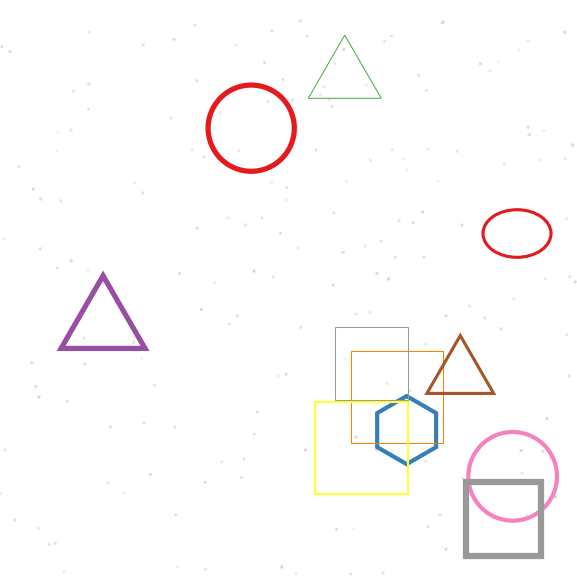[{"shape": "circle", "thickness": 2.5, "radius": 0.37, "center": [0.435, 0.777]}, {"shape": "oval", "thickness": 1.5, "radius": 0.29, "center": [0.895, 0.595]}, {"shape": "hexagon", "thickness": 2, "radius": 0.29, "center": [0.704, 0.254]}, {"shape": "triangle", "thickness": 0.5, "radius": 0.36, "center": [0.597, 0.865]}, {"shape": "triangle", "thickness": 2.5, "radius": 0.42, "center": [0.178, 0.438]}, {"shape": "square", "thickness": 0.5, "radius": 0.4, "center": [0.687, 0.312]}, {"shape": "square", "thickness": 1, "radius": 0.4, "center": [0.626, 0.223]}, {"shape": "triangle", "thickness": 1.5, "radius": 0.33, "center": [0.797, 0.351]}, {"shape": "circle", "thickness": 2, "radius": 0.38, "center": [0.888, 0.174]}, {"shape": "square", "thickness": 3, "radius": 0.32, "center": [0.872, 0.101]}, {"shape": "square", "thickness": 0.5, "radius": 0.31, "center": [0.644, 0.369]}]